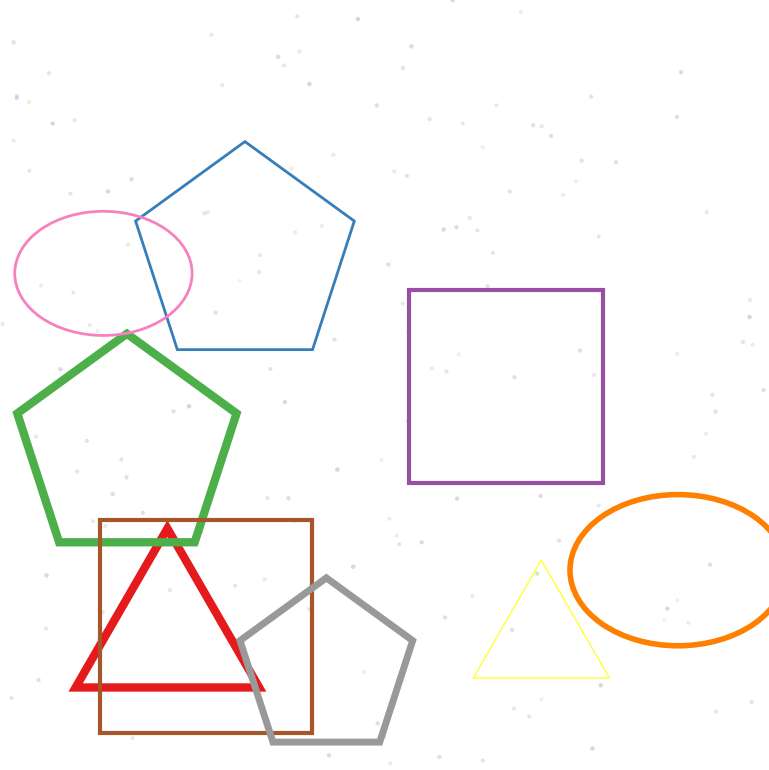[{"shape": "triangle", "thickness": 3, "radius": 0.69, "center": [0.217, 0.176]}, {"shape": "pentagon", "thickness": 1, "radius": 0.75, "center": [0.318, 0.667]}, {"shape": "pentagon", "thickness": 3, "radius": 0.75, "center": [0.165, 0.417]}, {"shape": "square", "thickness": 1.5, "radius": 0.63, "center": [0.657, 0.498]}, {"shape": "oval", "thickness": 2, "radius": 0.7, "center": [0.881, 0.26]}, {"shape": "triangle", "thickness": 0.5, "radius": 0.51, "center": [0.703, 0.171]}, {"shape": "square", "thickness": 1.5, "radius": 0.69, "center": [0.268, 0.186]}, {"shape": "oval", "thickness": 1, "radius": 0.58, "center": [0.134, 0.645]}, {"shape": "pentagon", "thickness": 2.5, "radius": 0.59, "center": [0.424, 0.132]}]